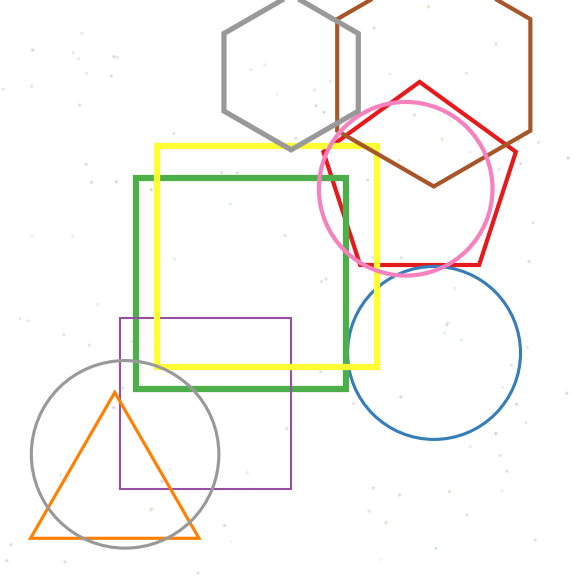[{"shape": "pentagon", "thickness": 2, "radius": 0.88, "center": [0.727, 0.682]}, {"shape": "circle", "thickness": 1.5, "radius": 0.75, "center": [0.752, 0.388]}, {"shape": "square", "thickness": 3, "radius": 0.91, "center": [0.417, 0.508]}, {"shape": "square", "thickness": 1, "radius": 0.74, "center": [0.355, 0.3]}, {"shape": "triangle", "thickness": 1.5, "radius": 0.84, "center": [0.199, 0.151]}, {"shape": "square", "thickness": 3, "radius": 0.96, "center": [0.462, 0.556]}, {"shape": "hexagon", "thickness": 2, "radius": 0.97, "center": [0.751, 0.869]}, {"shape": "circle", "thickness": 2, "radius": 0.75, "center": [0.703, 0.672]}, {"shape": "hexagon", "thickness": 2.5, "radius": 0.67, "center": [0.504, 0.874]}, {"shape": "circle", "thickness": 1.5, "radius": 0.81, "center": [0.217, 0.212]}]